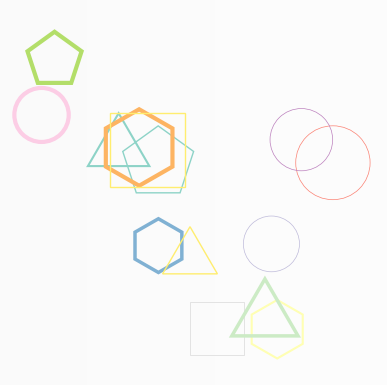[{"shape": "pentagon", "thickness": 1, "radius": 0.48, "center": [0.408, 0.577]}, {"shape": "triangle", "thickness": 1.5, "radius": 0.46, "center": [0.306, 0.614]}, {"shape": "hexagon", "thickness": 1.5, "radius": 0.38, "center": [0.715, 0.145]}, {"shape": "circle", "thickness": 0.5, "radius": 0.36, "center": [0.7, 0.366]}, {"shape": "circle", "thickness": 0.5, "radius": 0.48, "center": [0.859, 0.577]}, {"shape": "hexagon", "thickness": 2.5, "radius": 0.35, "center": [0.409, 0.362]}, {"shape": "hexagon", "thickness": 3, "radius": 0.5, "center": [0.359, 0.617]}, {"shape": "pentagon", "thickness": 3, "radius": 0.37, "center": [0.141, 0.844]}, {"shape": "circle", "thickness": 3, "radius": 0.35, "center": [0.107, 0.701]}, {"shape": "square", "thickness": 0.5, "radius": 0.35, "center": [0.56, 0.146]}, {"shape": "circle", "thickness": 0.5, "radius": 0.4, "center": [0.778, 0.637]}, {"shape": "triangle", "thickness": 2.5, "radius": 0.49, "center": [0.684, 0.177]}, {"shape": "triangle", "thickness": 1, "radius": 0.41, "center": [0.49, 0.33]}, {"shape": "square", "thickness": 1, "radius": 0.48, "center": [0.381, 0.61]}]